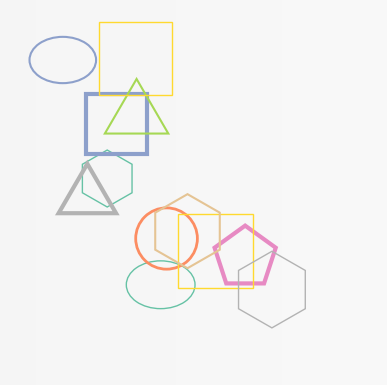[{"shape": "oval", "thickness": 1, "radius": 0.44, "center": [0.415, 0.26]}, {"shape": "hexagon", "thickness": 1, "radius": 0.37, "center": [0.277, 0.536]}, {"shape": "circle", "thickness": 2, "radius": 0.4, "center": [0.43, 0.38]}, {"shape": "oval", "thickness": 1.5, "radius": 0.43, "center": [0.162, 0.844]}, {"shape": "square", "thickness": 3, "radius": 0.39, "center": [0.301, 0.679]}, {"shape": "pentagon", "thickness": 3, "radius": 0.41, "center": [0.633, 0.331]}, {"shape": "triangle", "thickness": 1.5, "radius": 0.47, "center": [0.352, 0.7]}, {"shape": "square", "thickness": 1, "radius": 0.48, "center": [0.555, 0.349]}, {"shape": "square", "thickness": 1, "radius": 0.47, "center": [0.349, 0.848]}, {"shape": "hexagon", "thickness": 1.5, "radius": 0.48, "center": [0.484, 0.4]}, {"shape": "hexagon", "thickness": 1, "radius": 0.5, "center": [0.702, 0.248]}, {"shape": "triangle", "thickness": 3, "radius": 0.43, "center": [0.225, 0.489]}]